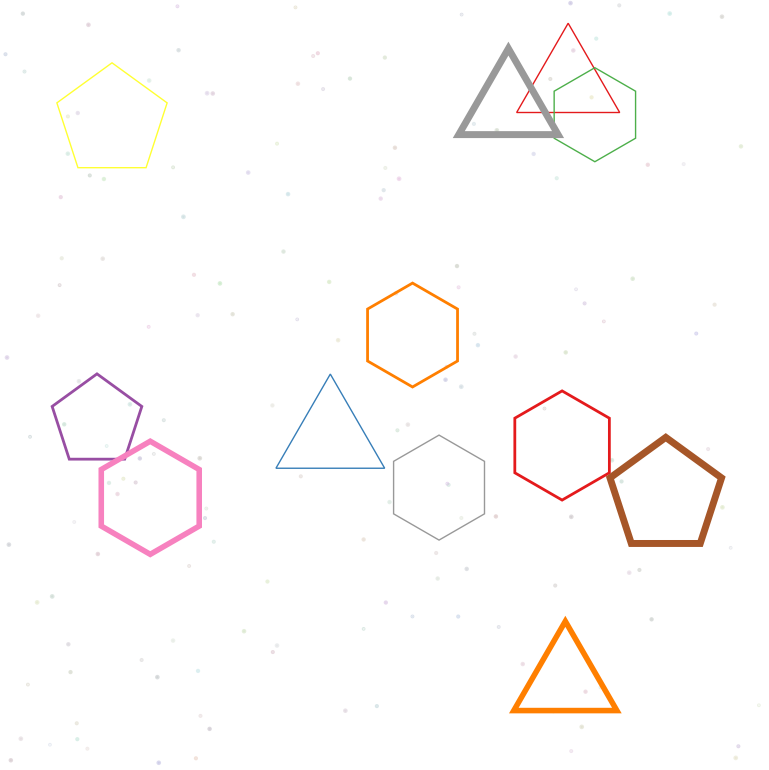[{"shape": "triangle", "thickness": 0.5, "radius": 0.39, "center": [0.738, 0.893]}, {"shape": "hexagon", "thickness": 1, "radius": 0.35, "center": [0.73, 0.421]}, {"shape": "triangle", "thickness": 0.5, "radius": 0.41, "center": [0.429, 0.433]}, {"shape": "hexagon", "thickness": 0.5, "radius": 0.31, "center": [0.773, 0.851]}, {"shape": "pentagon", "thickness": 1, "radius": 0.31, "center": [0.126, 0.453]}, {"shape": "hexagon", "thickness": 1, "radius": 0.34, "center": [0.536, 0.565]}, {"shape": "triangle", "thickness": 2, "radius": 0.39, "center": [0.734, 0.116]}, {"shape": "pentagon", "thickness": 0.5, "radius": 0.38, "center": [0.145, 0.843]}, {"shape": "pentagon", "thickness": 2.5, "radius": 0.38, "center": [0.865, 0.356]}, {"shape": "hexagon", "thickness": 2, "radius": 0.37, "center": [0.195, 0.354]}, {"shape": "hexagon", "thickness": 0.5, "radius": 0.34, "center": [0.57, 0.367]}, {"shape": "triangle", "thickness": 2.5, "radius": 0.37, "center": [0.66, 0.862]}]